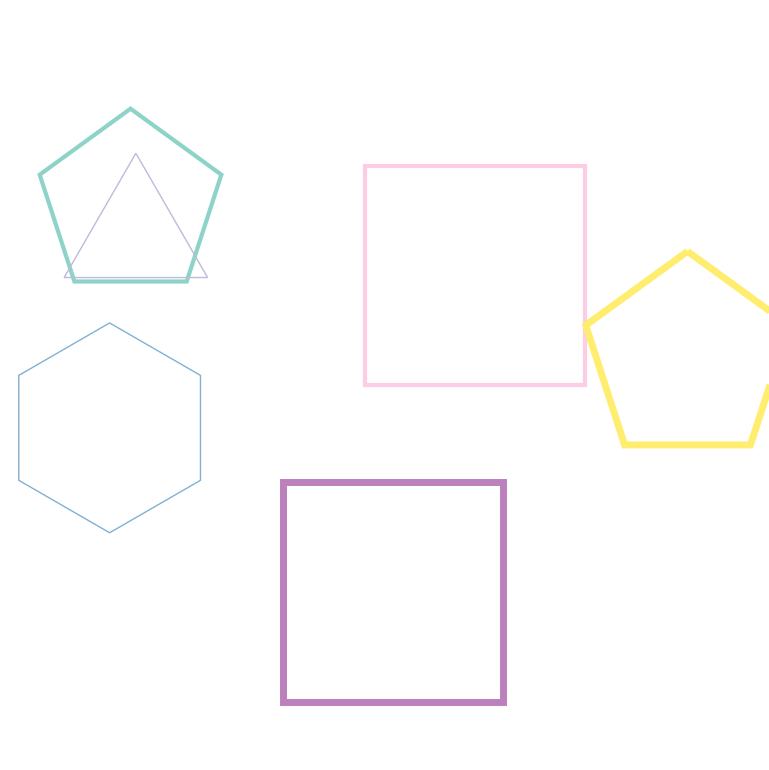[{"shape": "pentagon", "thickness": 1.5, "radius": 0.62, "center": [0.17, 0.735]}, {"shape": "triangle", "thickness": 0.5, "radius": 0.54, "center": [0.176, 0.693]}, {"shape": "hexagon", "thickness": 0.5, "radius": 0.68, "center": [0.142, 0.444]}, {"shape": "square", "thickness": 1.5, "radius": 0.71, "center": [0.617, 0.642]}, {"shape": "square", "thickness": 2.5, "radius": 0.71, "center": [0.511, 0.232]}, {"shape": "pentagon", "thickness": 2.5, "radius": 0.69, "center": [0.893, 0.535]}]